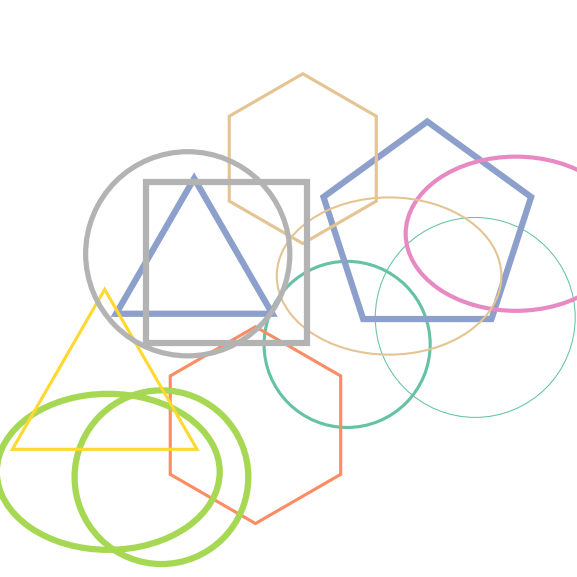[{"shape": "circle", "thickness": 0.5, "radius": 0.87, "center": [0.823, 0.449]}, {"shape": "circle", "thickness": 1.5, "radius": 0.72, "center": [0.601, 0.403]}, {"shape": "hexagon", "thickness": 1.5, "radius": 0.85, "center": [0.442, 0.263]}, {"shape": "triangle", "thickness": 3, "radius": 0.78, "center": [0.336, 0.534]}, {"shape": "pentagon", "thickness": 3, "radius": 0.95, "center": [0.74, 0.6]}, {"shape": "oval", "thickness": 2, "radius": 0.95, "center": [0.893, 0.594]}, {"shape": "circle", "thickness": 3, "radius": 0.75, "center": [0.28, 0.173]}, {"shape": "oval", "thickness": 3, "radius": 0.96, "center": [0.187, 0.182]}, {"shape": "triangle", "thickness": 1.5, "radius": 0.92, "center": [0.181, 0.313]}, {"shape": "oval", "thickness": 1, "radius": 0.97, "center": [0.674, 0.521]}, {"shape": "hexagon", "thickness": 1.5, "radius": 0.73, "center": [0.524, 0.724]}, {"shape": "square", "thickness": 3, "radius": 0.69, "center": [0.392, 0.544]}, {"shape": "circle", "thickness": 2.5, "radius": 0.88, "center": [0.325, 0.56]}]